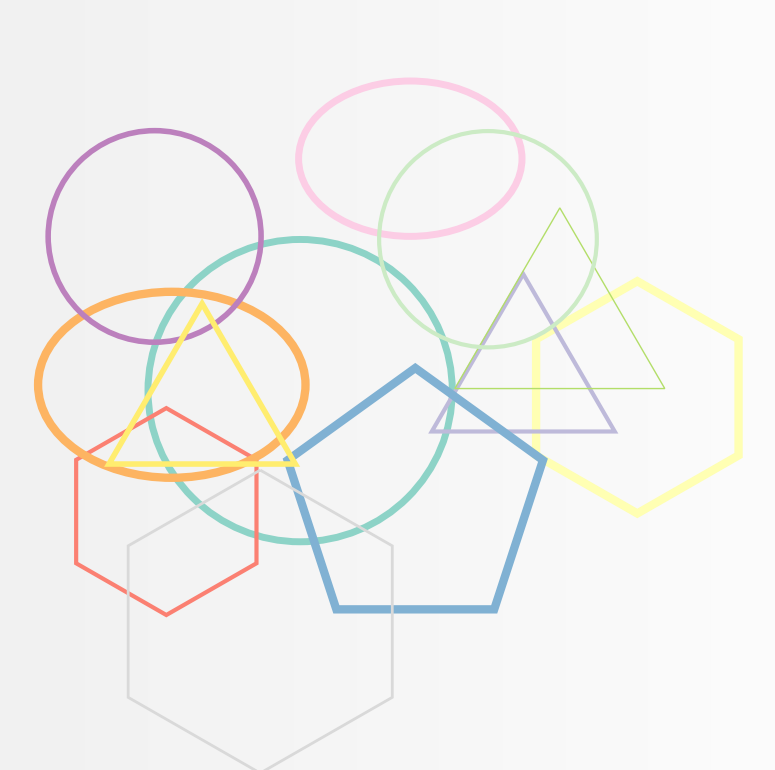[{"shape": "circle", "thickness": 2.5, "radius": 0.98, "center": [0.387, 0.493]}, {"shape": "hexagon", "thickness": 3, "radius": 0.75, "center": [0.822, 0.484]}, {"shape": "triangle", "thickness": 1.5, "radius": 0.68, "center": [0.675, 0.508]}, {"shape": "hexagon", "thickness": 1.5, "radius": 0.67, "center": [0.215, 0.336]}, {"shape": "pentagon", "thickness": 3, "radius": 0.87, "center": [0.536, 0.349]}, {"shape": "oval", "thickness": 3, "radius": 0.86, "center": [0.222, 0.5]}, {"shape": "triangle", "thickness": 0.5, "radius": 0.78, "center": [0.722, 0.574]}, {"shape": "oval", "thickness": 2.5, "radius": 0.72, "center": [0.529, 0.794]}, {"shape": "hexagon", "thickness": 1, "radius": 0.98, "center": [0.336, 0.193]}, {"shape": "circle", "thickness": 2, "radius": 0.69, "center": [0.2, 0.693]}, {"shape": "circle", "thickness": 1.5, "radius": 0.7, "center": [0.63, 0.689]}, {"shape": "triangle", "thickness": 2, "radius": 0.69, "center": [0.261, 0.467]}]